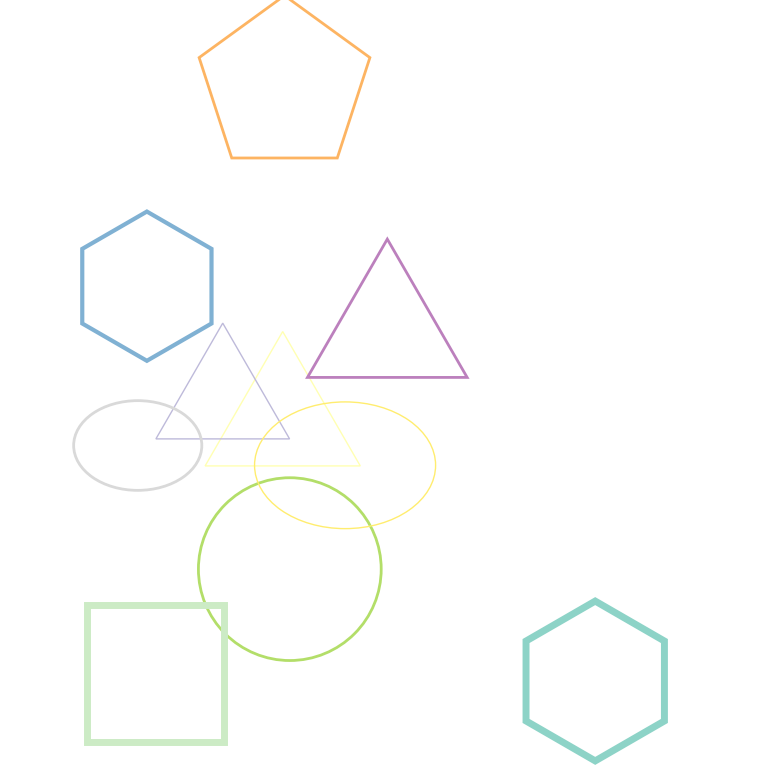[{"shape": "hexagon", "thickness": 2.5, "radius": 0.52, "center": [0.773, 0.116]}, {"shape": "triangle", "thickness": 0.5, "radius": 0.58, "center": [0.367, 0.453]}, {"shape": "triangle", "thickness": 0.5, "radius": 0.5, "center": [0.289, 0.48]}, {"shape": "hexagon", "thickness": 1.5, "radius": 0.48, "center": [0.191, 0.628]}, {"shape": "pentagon", "thickness": 1, "radius": 0.58, "center": [0.369, 0.889]}, {"shape": "circle", "thickness": 1, "radius": 0.59, "center": [0.376, 0.261]}, {"shape": "oval", "thickness": 1, "radius": 0.42, "center": [0.179, 0.421]}, {"shape": "triangle", "thickness": 1, "radius": 0.6, "center": [0.503, 0.57]}, {"shape": "square", "thickness": 2.5, "radius": 0.44, "center": [0.202, 0.126]}, {"shape": "oval", "thickness": 0.5, "radius": 0.59, "center": [0.448, 0.396]}]